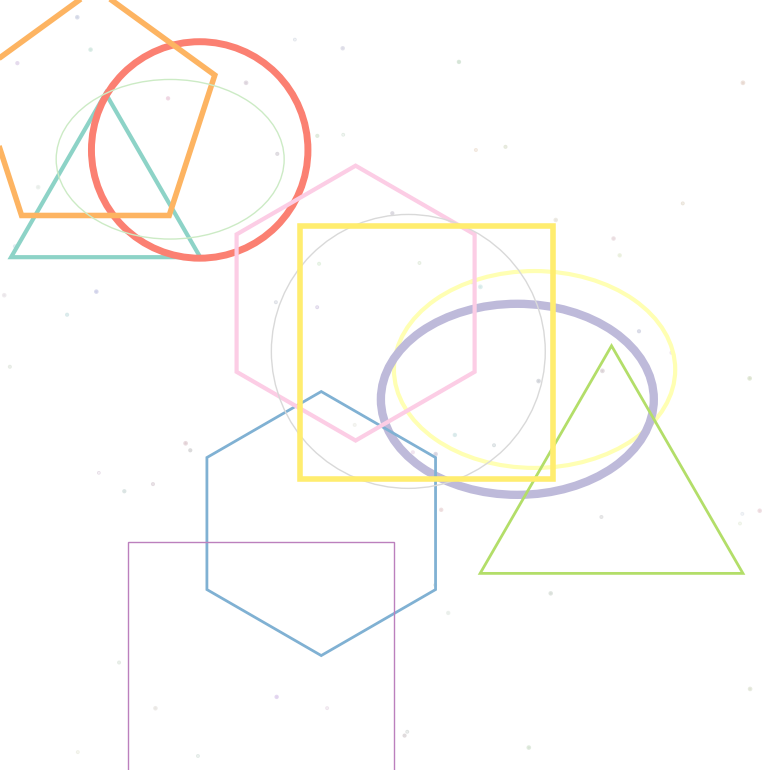[{"shape": "triangle", "thickness": 1.5, "radius": 0.71, "center": [0.137, 0.737]}, {"shape": "oval", "thickness": 1.5, "radius": 0.91, "center": [0.694, 0.52]}, {"shape": "oval", "thickness": 3, "radius": 0.89, "center": [0.672, 0.481]}, {"shape": "circle", "thickness": 2.5, "radius": 0.7, "center": [0.259, 0.805]}, {"shape": "hexagon", "thickness": 1, "radius": 0.86, "center": [0.417, 0.32]}, {"shape": "pentagon", "thickness": 2, "radius": 0.82, "center": [0.124, 0.852]}, {"shape": "triangle", "thickness": 1, "radius": 0.99, "center": [0.794, 0.354]}, {"shape": "hexagon", "thickness": 1.5, "radius": 0.89, "center": [0.462, 0.606]}, {"shape": "circle", "thickness": 0.5, "radius": 0.89, "center": [0.53, 0.544]}, {"shape": "square", "thickness": 0.5, "radius": 0.86, "center": [0.339, 0.123]}, {"shape": "oval", "thickness": 0.5, "radius": 0.74, "center": [0.221, 0.793]}, {"shape": "square", "thickness": 2, "radius": 0.82, "center": [0.554, 0.542]}]